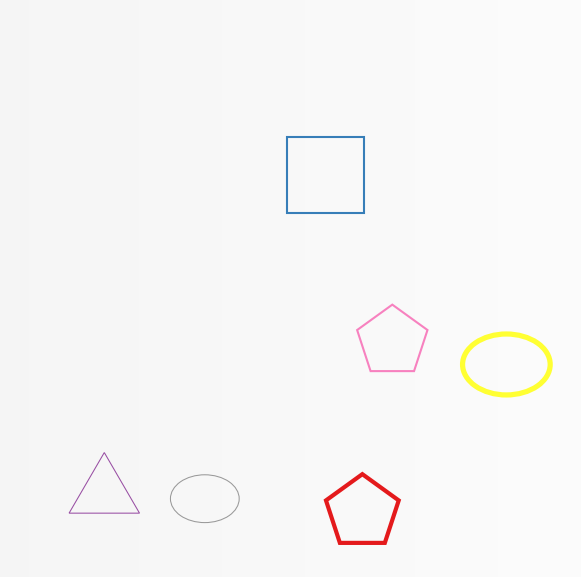[{"shape": "pentagon", "thickness": 2, "radius": 0.33, "center": [0.623, 0.112]}, {"shape": "square", "thickness": 1, "radius": 0.33, "center": [0.559, 0.696]}, {"shape": "triangle", "thickness": 0.5, "radius": 0.35, "center": [0.179, 0.146]}, {"shape": "oval", "thickness": 2.5, "radius": 0.38, "center": [0.871, 0.368]}, {"shape": "pentagon", "thickness": 1, "radius": 0.32, "center": [0.675, 0.408]}, {"shape": "oval", "thickness": 0.5, "radius": 0.3, "center": [0.352, 0.136]}]